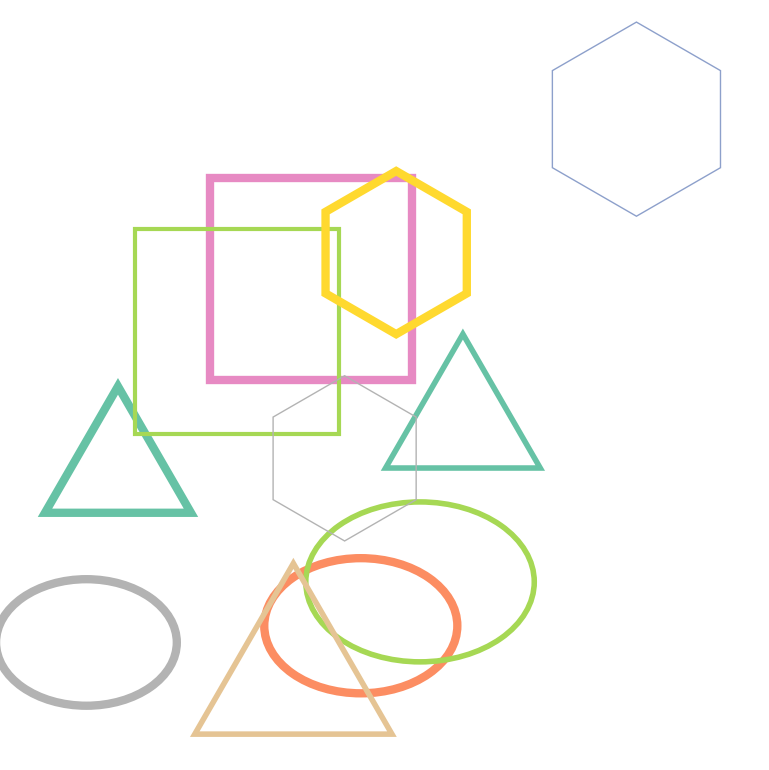[{"shape": "triangle", "thickness": 3, "radius": 0.55, "center": [0.153, 0.389]}, {"shape": "triangle", "thickness": 2, "radius": 0.58, "center": [0.601, 0.45]}, {"shape": "oval", "thickness": 3, "radius": 0.63, "center": [0.469, 0.187]}, {"shape": "hexagon", "thickness": 0.5, "radius": 0.63, "center": [0.827, 0.845]}, {"shape": "square", "thickness": 3, "radius": 0.66, "center": [0.404, 0.638]}, {"shape": "oval", "thickness": 2, "radius": 0.74, "center": [0.545, 0.244]}, {"shape": "square", "thickness": 1.5, "radius": 0.66, "center": [0.308, 0.569]}, {"shape": "hexagon", "thickness": 3, "radius": 0.53, "center": [0.515, 0.672]}, {"shape": "triangle", "thickness": 2, "radius": 0.74, "center": [0.381, 0.12]}, {"shape": "oval", "thickness": 3, "radius": 0.59, "center": [0.112, 0.166]}, {"shape": "hexagon", "thickness": 0.5, "radius": 0.54, "center": [0.448, 0.405]}]